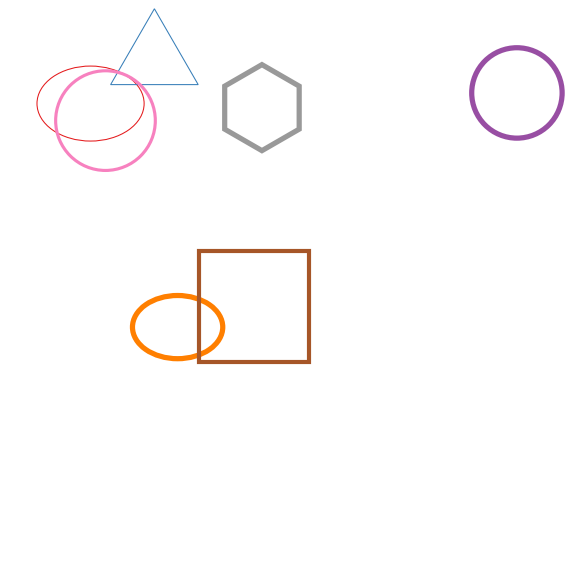[{"shape": "oval", "thickness": 0.5, "radius": 0.46, "center": [0.157, 0.82]}, {"shape": "triangle", "thickness": 0.5, "radius": 0.44, "center": [0.267, 0.896]}, {"shape": "circle", "thickness": 2.5, "radius": 0.39, "center": [0.895, 0.838]}, {"shape": "oval", "thickness": 2.5, "radius": 0.39, "center": [0.308, 0.433]}, {"shape": "square", "thickness": 2, "radius": 0.48, "center": [0.44, 0.469]}, {"shape": "circle", "thickness": 1.5, "radius": 0.43, "center": [0.183, 0.79]}, {"shape": "hexagon", "thickness": 2.5, "radius": 0.37, "center": [0.454, 0.813]}]